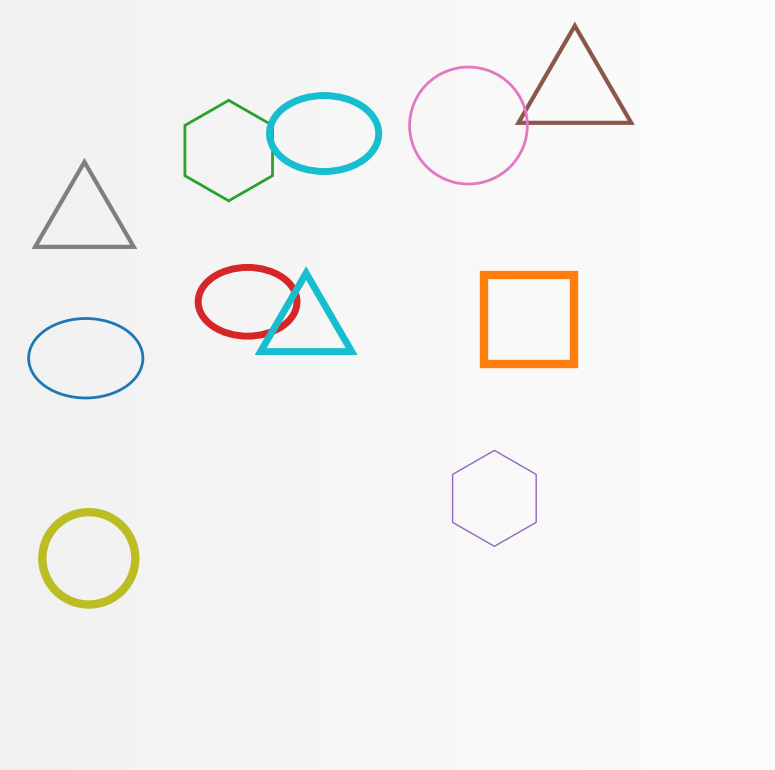[{"shape": "oval", "thickness": 1, "radius": 0.37, "center": [0.111, 0.535]}, {"shape": "square", "thickness": 3, "radius": 0.29, "center": [0.682, 0.585]}, {"shape": "hexagon", "thickness": 1, "radius": 0.33, "center": [0.295, 0.804]}, {"shape": "oval", "thickness": 2.5, "radius": 0.32, "center": [0.319, 0.608]}, {"shape": "hexagon", "thickness": 0.5, "radius": 0.31, "center": [0.638, 0.353]}, {"shape": "triangle", "thickness": 1.5, "radius": 0.42, "center": [0.742, 0.882]}, {"shape": "circle", "thickness": 1, "radius": 0.38, "center": [0.604, 0.837]}, {"shape": "triangle", "thickness": 1.5, "radius": 0.37, "center": [0.109, 0.716]}, {"shape": "circle", "thickness": 3, "radius": 0.3, "center": [0.115, 0.275]}, {"shape": "oval", "thickness": 2.5, "radius": 0.35, "center": [0.418, 0.827]}, {"shape": "triangle", "thickness": 2.5, "radius": 0.34, "center": [0.395, 0.577]}]